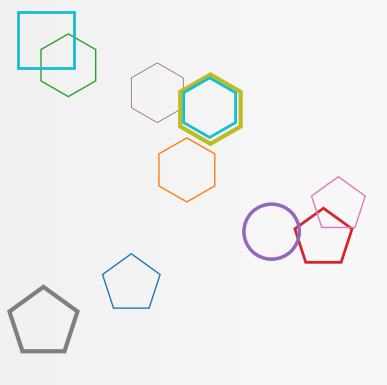[{"shape": "pentagon", "thickness": 1, "radius": 0.39, "center": [0.339, 0.263]}, {"shape": "hexagon", "thickness": 1, "radius": 0.42, "center": [0.482, 0.559]}, {"shape": "hexagon", "thickness": 1, "radius": 0.41, "center": [0.176, 0.831]}, {"shape": "pentagon", "thickness": 2, "radius": 0.39, "center": [0.835, 0.381]}, {"shape": "circle", "thickness": 2.5, "radius": 0.36, "center": [0.701, 0.398]}, {"shape": "hexagon", "thickness": 0.5, "radius": 0.39, "center": [0.406, 0.759]}, {"shape": "pentagon", "thickness": 1, "radius": 0.36, "center": [0.873, 0.468]}, {"shape": "pentagon", "thickness": 3, "radius": 0.46, "center": [0.112, 0.162]}, {"shape": "hexagon", "thickness": 3, "radius": 0.45, "center": [0.543, 0.716]}, {"shape": "hexagon", "thickness": 2, "radius": 0.39, "center": [0.541, 0.72]}, {"shape": "square", "thickness": 2, "radius": 0.37, "center": [0.119, 0.896]}]